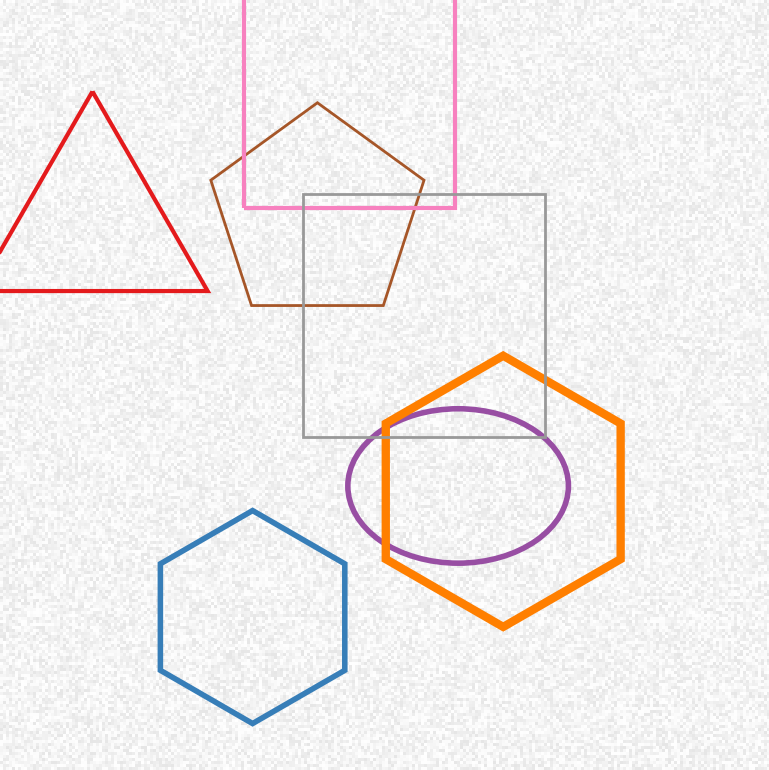[{"shape": "triangle", "thickness": 1.5, "radius": 0.86, "center": [0.12, 0.708]}, {"shape": "hexagon", "thickness": 2, "radius": 0.69, "center": [0.328, 0.199]}, {"shape": "oval", "thickness": 2, "radius": 0.72, "center": [0.595, 0.369]}, {"shape": "hexagon", "thickness": 3, "radius": 0.88, "center": [0.654, 0.362]}, {"shape": "pentagon", "thickness": 1, "radius": 0.73, "center": [0.412, 0.721]}, {"shape": "square", "thickness": 1.5, "radius": 0.69, "center": [0.454, 0.867]}, {"shape": "square", "thickness": 1, "radius": 0.79, "center": [0.551, 0.59]}]